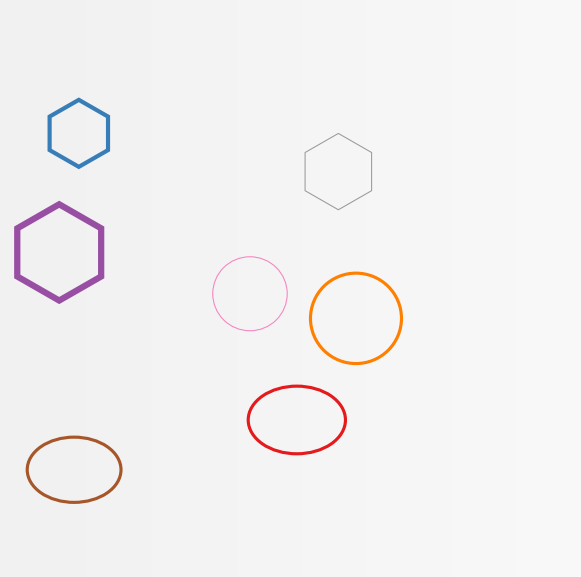[{"shape": "oval", "thickness": 1.5, "radius": 0.42, "center": [0.511, 0.272]}, {"shape": "hexagon", "thickness": 2, "radius": 0.29, "center": [0.136, 0.768]}, {"shape": "hexagon", "thickness": 3, "radius": 0.42, "center": [0.102, 0.562]}, {"shape": "circle", "thickness": 1.5, "radius": 0.39, "center": [0.612, 0.448]}, {"shape": "oval", "thickness": 1.5, "radius": 0.4, "center": [0.128, 0.186]}, {"shape": "circle", "thickness": 0.5, "radius": 0.32, "center": [0.43, 0.49]}, {"shape": "hexagon", "thickness": 0.5, "radius": 0.33, "center": [0.582, 0.702]}]